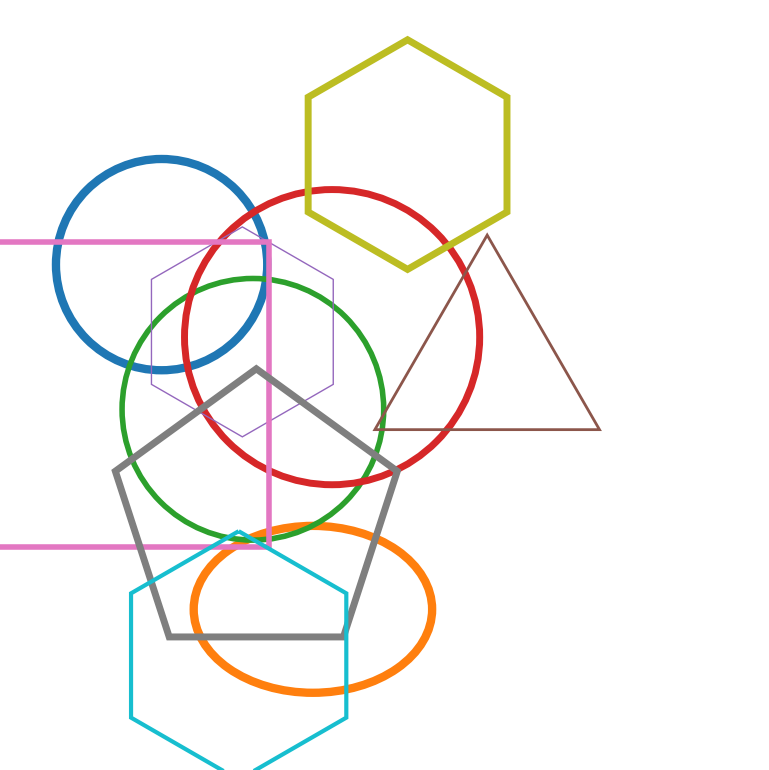[{"shape": "circle", "thickness": 3, "radius": 0.69, "center": [0.21, 0.656]}, {"shape": "oval", "thickness": 3, "radius": 0.77, "center": [0.406, 0.209]}, {"shape": "circle", "thickness": 2, "radius": 0.85, "center": [0.328, 0.468]}, {"shape": "circle", "thickness": 2.5, "radius": 0.96, "center": [0.431, 0.562]}, {"shape": "hexagon", "thickness": 0.5, "radius": 0.68, "center": [0.315, 0.569]}, {"shape": "triangle", "thickness": 1, "radius": 0.84, "center": [0.633, 0.526]}, {"shape": "square", "thickness": 2, "radius": 0.99, "center": [0.151, 0.488]}, {"shape": "pentagon", "thickness": 2.5, "radius": 0.96, "center": [0.333, 0.329]}, {"shape": "hexagon", "thickness": 2.5, "radius": 0.75, "center": [0.529, 0.799]}, {"shape": "hexagon", "thickness": 1.5, "radius": 0.81, "center": [0.31, 0.149]}]